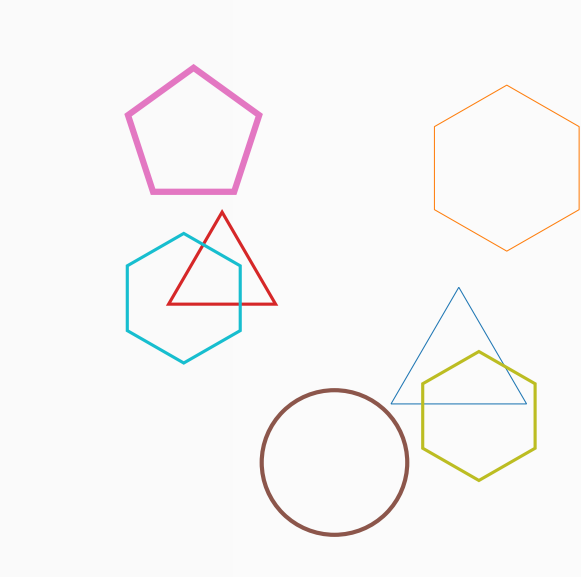[{"shape": "triangle", "thickness": 0.5, "radius": 0.67, "center": [0.789, 0.367]}, {"shape": "hexagon", "thickness": 0.5, "radius": 0.72, "center": [0.872, 0.708]}, {"shape": "triangle", "thickness": 1.5, "radius": 0.53, "center": [0.382, 0.526]}, {"shape": "circle", "thickness": 2, "radius": 0.63, "center": [0.575, 0.198]}, {"shape": "pentagon", "thickness": 3, "radius": 0.59, "center": [0.333, 0.763]}, {"shape": "hexagon", "thickness": 1.5, "radius": 0.56, "center": [0.824, 0.279]}, {"shape": "hexagon", "thickness": 1.5, "radius": 0.56, "center": [0.316, 0.483]}]